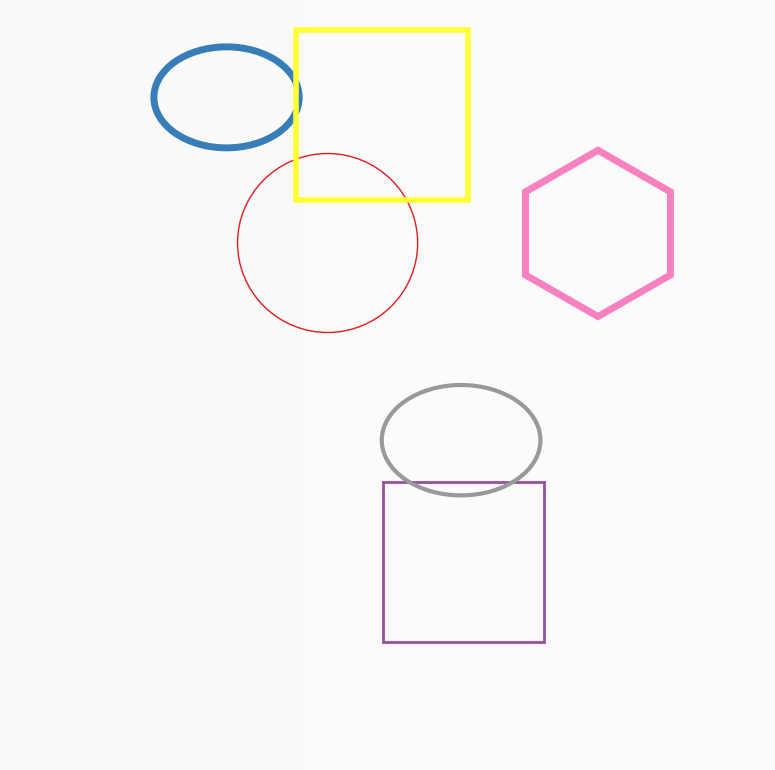[{"shape": "circle", "thickness": 0.5, "radius": 0.58, "center": [0.423, 0.684]}, {"shape": "oval", "thickness": 2.5, "radius": 0.47, "center": [0.292, 0.874]}, {"shape": "square", "thickness": 1, "radius": 0.52, "center": [0.598, 0.27]}, {"shape": "square", "thickness": 2, "radius": 0.55, "center": [0.493, 0.851]}, {"shape": "hexagon", "thickness": 2.5, "radius": 0.54, "center": [0.772, 0.697]}, {"shape": "oval", "thickness": 1.5, "radius": 0.51, "center": [0.595, 0.428]}]